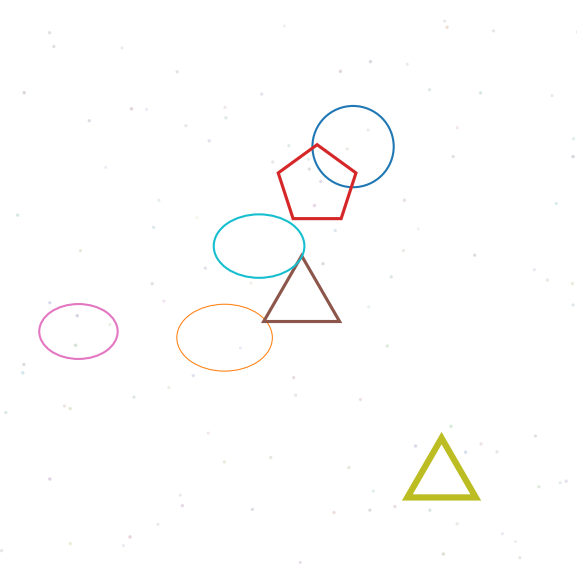[{"shape": "circle", "thickness": 1, "radius": 0.35, "center": [0.611, 0.745]}, {"shape": "oval", "thickness": 0.5, "radius": 0.41, "center": [0.389, 0.414]}, {"shape": "pentagon", "thickness": 1.5, "radius": 0.35, "center": [0.549, 0.678]}, {"shape": "triangle", "thickness": 1.5, "radius": 0.38, "center": [0.522, 0.48]}, {"shape": "oval", "thickness": 1, "radius": 0.34, "center": [0.136, 0.425]}, {"shape": "triangle", "thickness": 3, "radius": 0.34, "center": [0.765, 0.172]}, {"shape": "oval", "thickness": 1, "radius": 0.39, "center": [0.449, 0.573]}]